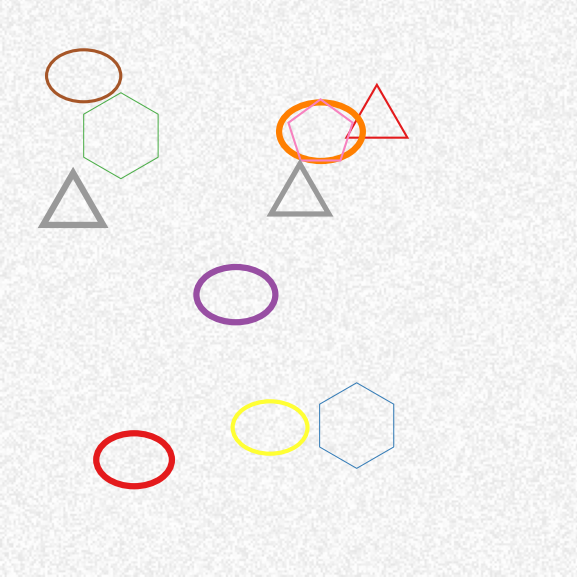[{"shape": "oval", "thickness": 3, "radius": 0.33, "center": [0.232, 0.203]}, {"shape": "triangle", "thickness": 1, "radius": 0.31, "center": [0.653, 0.791]}, {"shape": "hexagon", "thickness": 0.5, "radius": 0.37, "center": [0.618, 0.262]}, {"shape": "hexagon", "thickness": 0.5, "radius": 0.37, "center": [0.209, 0.764]}, {"shape": "oval", "thickness": 3, "radius": 0.34, "center": [0.408, 0.489]}, {"shape": "oval", "thickness": 3, "radius": 0.36, "center": [0.556, 0.771]}, {"shape": "oval", "thickness": 2, "radius": 0.32, "center": [0.468, 0.259]}, {"shape": "oval", "thickness": 1.5, "radius": 0.32, "center": [0.145, 0.868]}, {"shape": "pentagon", "thickness": 1, "radius": 0.29, "center": [0.555, 0.769]}, {"shape": "triangle", "thickness": 2.5, "radius": 0.29, "center": [0.519, 0.658]}, {"shape": "triangle", "thickness": 3, "radius": 0.3, "center": [0.127, 0.64]}]